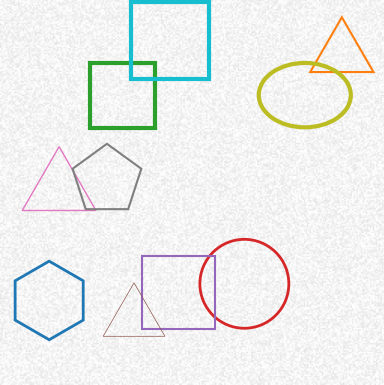[{"shape": "hexagon", "thickness": 2, "radius": 0.51, "center": [0.128, 0.22]}, {"shape": "triangle", "thickness": 1.5, "radius": 0.47, "center": [0.888, 0.86]}, {"shape": "square", "thickness": 3, "radius": 0.42, "center": [0.319, 0.752]}, {"shape": "circle", "thickness": 2, "radius": 0.58, "center": [0.635, 0.263]}, {"shape": "square", "thickness": 1.5, "radius": 0.47, "center": [0.463, 0.241]}, {"shape": "triangle", "thickness": 0.5, "radius": 0.46, "center": [0.348, 0.173]}, {"shape": "triangle", "thickness": 1, "radius": 0.55, "center": [0.154, 0.509]}, {"shape": "pentagon", "thickness": 1.5, "radius": 0.47, "center": [0.278, 0.533]}, {"shape": "oval", "thickness": 3, "radius": 0.6, "center": [0.792, 0.753]}, {"shape": "square", "thickness": 3, "radius": 0.5, "center": [0.442, 0.895]}]